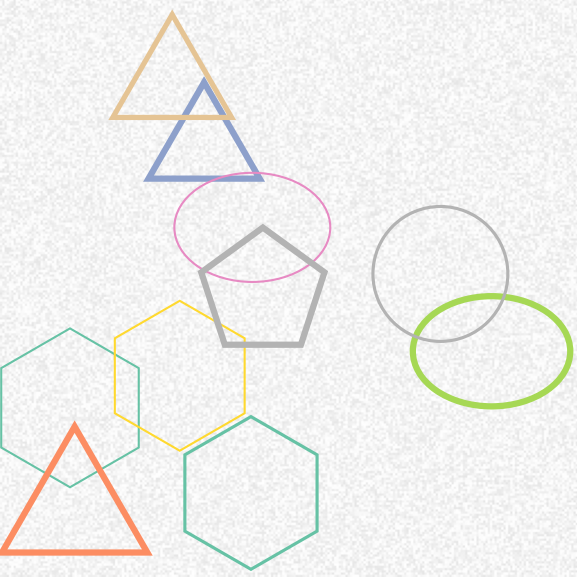[{"shape": "hexagon", "thickness": 1.5, "radius": 0.66, "center": [0.435, 0.145]}, {"shape": "hexagon", "thickness": 1, "radius": 0.69, "center": [0.121, 0.293]}, {"shape": "triangle", "thickness": 3, "radius": 0.73, "center": [0.129, 0.115]}, {"shape": "triangle", "thickness": 3, "radius": 0.56, "center": [0.353, 0.745]}, {"shape": "oval", "thickness": 1, "radius": 0.67, "center": [0.437, 0.605]}, {"shape": "oval", "thickness": 3, "radius": 0.68, "center": [0.851, 0.391]}, {"shape": "hexagon", "thickness": 1, "radius": 0.65, "center": [0.311, 0.348]}, {"shape": "triangle", "thickness": 2.5, "radius": 0.59, "center": [0.298, 0.855]}, {"shape": "circle", "thickness": 1.5, "radius": 0.58, "center": [0.763, 0.525]}, {"shape": "pentagon", "thickness": 3, "radius": 0.56, "center": [0.455, 0.493]}]